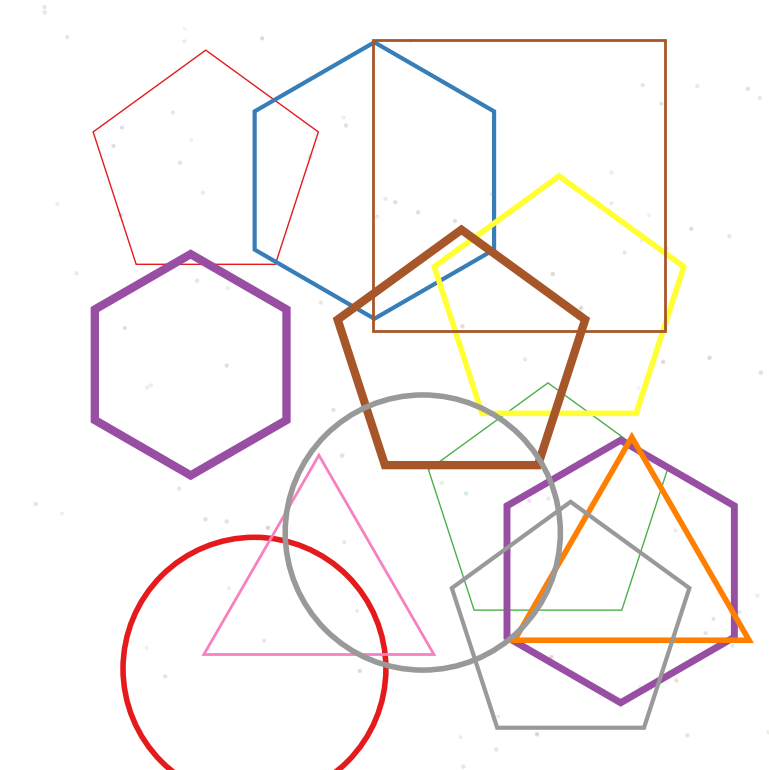[{"shape": "pentagon", "thickness": 0.5, "radius": 0.77, "center": [0.267, 0.781]}, {"shape": "circle", "thickness": 2, "radius": 0.85, "center": [0.33, 0.132]}, {"shape": "hexagon", "thickness": 1.5, "radius": 0.9, "center": [0.486, 0.766]}, {"shape": "pentagon", "thickness": 0.5, "radius": 0.82, "center": [0.712, 0.34]}, {"shape": "hexagon", "thickness": 3, "radius": 0.72, "center": [0.248, 0.526]}, {"shape": "hexagon", "thickness": 2.5, "radius": 0.85, "center": [0.806, 0.258]}, {"shape": "triangle", "thickness": 2, "radius": 0.88, "center": [0.821, 0.256]}, {"shape": "pentagon", "thickness": 2, "radius": 0.85, "center": [0.726, 0.601]}, {"shape": "square", "thickness": 1, "radius": 0.95, "center": [0.674, 0.759]}, {"shape": "pentagon", "thickness": 3, "radius": 0.85, "center": [0.599, 0.533]}, {"shape": "triangle", "thickness": 1, "radius": 0.86, "center": [0.414, 0.236]}, {"shape": "circle", "thickness": 2, "radius": 0.89, "center": [0.549, 0.308]}, {"shape": "pentagon", "thickness": 1.5, "radius": 0.81, "center": [0.741, 0.186]}]